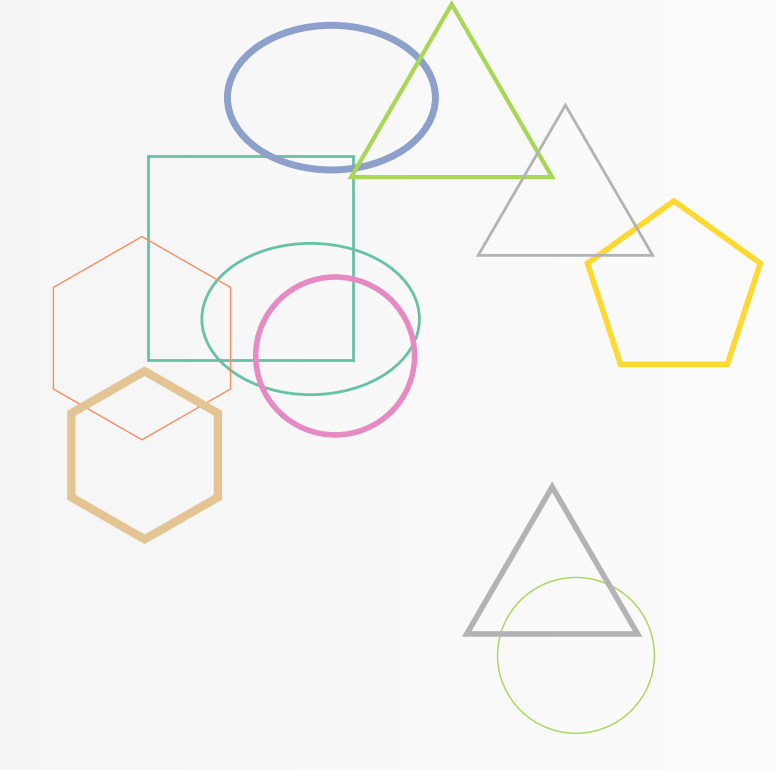[{"shape": "oval", "thickness": 1, "radius": 0.7, "center": [0.401, 0.586]}, {"shape": "square", "thickness": 1, "radius": 0.66, "center": [0.324, 0.665]}, {"shape": "hexagon", "thickness": 0.5, "radius": 0.66, "center": [0.183, 0.561]}, {"shape": "oval", "thickness": 2.5, "radius": 0.67, "center": [0.428, 0.873]}, {"shape": "circle", "thickness": 2, "radius": 0.51, "center": [0.432, 0.538]}, {"shape": "triangle", "thickness": 1.5, "radius": 0.75, "center": [0.583, 0.845]}, {"shape": "circle", "thickness": 0.5, "radius": 0.51, "center": [0.743, 0.149]}, {"shape": "pentagon", "thickness": 2, "radius": 0.59, "center": [0.87, 0.622]}, {"shape": "hexagon", "thickness": 3, "radius": 0.55, "center": [0.187, 0.409]}, {"shape": "triangle", "thickness": 2, "radius": 0.64, "center": [0.713, 0.24]}, {"shape": "triangle", "thickness": 1, "radius": 0.65, "center": [0.73, 0.733]}]